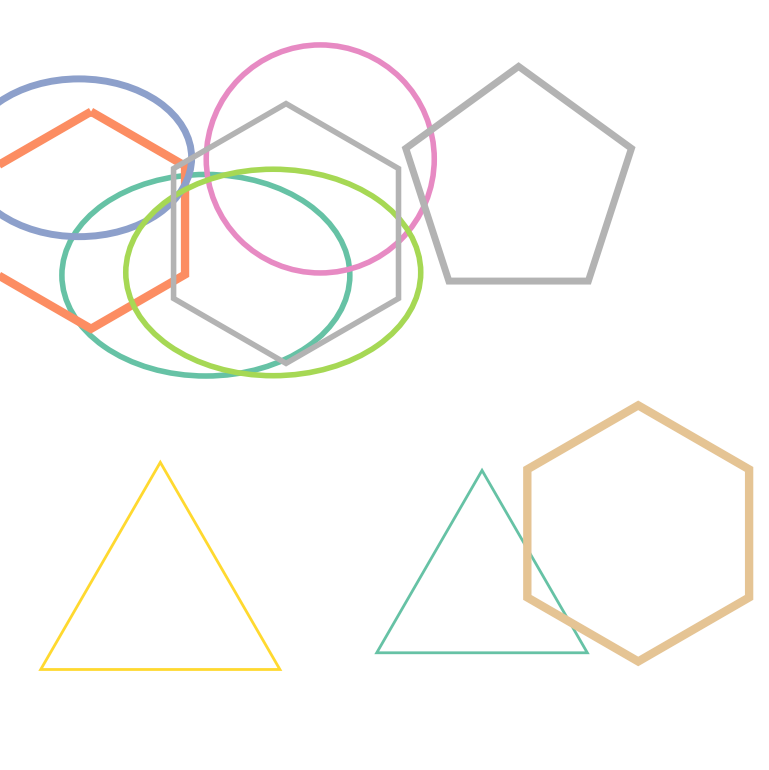[{"shape": "triangle", "thickness": 1, "radius": 0.79, "center": [0.626, 0.231]}, {"shape": "oval", "thickness": 2, "radius": 0.93, "center": [0.267, 0.643]}, {"shape": "hexagon", "thickness": 3, "radius": 0.7, "center": [0.118, 0.714]}, {"shape": "oval", "thickness": 2.5, "radius": 0.73, "center": [0.103, 0.795]}, {"shape": "circle", "thickness": 2, "radius": 0.74, "center": [0.416, 0.794]}, {"shape": "oval", "thickness": 2, "radius": 0.96, "center": [0.355, 0.646]}, {"shape": "triangle", "thickness": 1, "radius": 0.9, "center": [0.208, 0.22]}, {"shape": "hexagon", "thickness": 3, "radius": 0.83, "center": [0.829, 0.307]}, {"shape": "hexagon", "thickness": 2, "radius": 0.84, "center": [0.371, 0.697]}, {"shape": "pentagon", "thickness": 2.5, "radius": 0.77, "center": [0.674, 0.76]}]